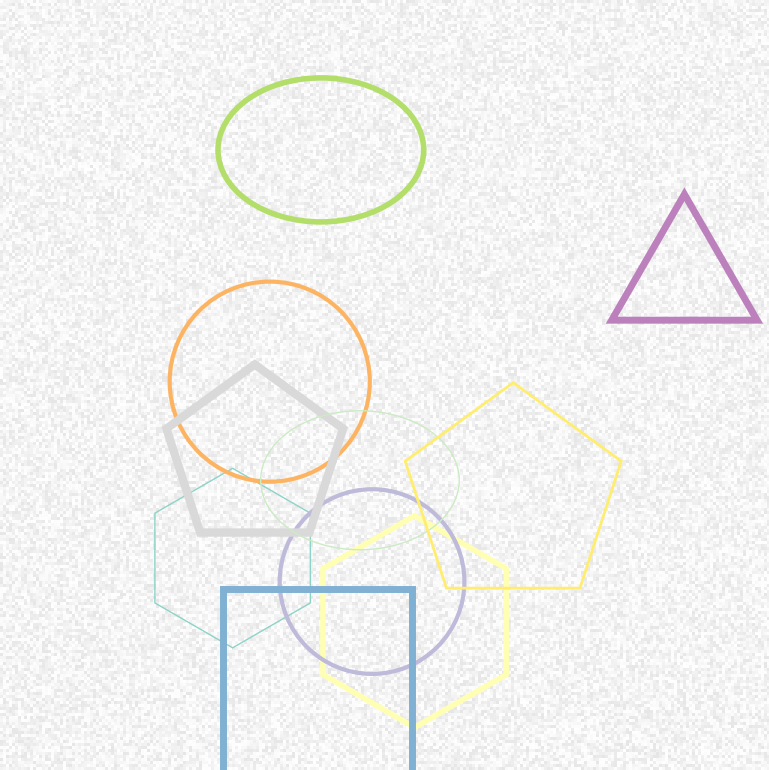[{"shape": "hexagon", "thickness": 0.5, "radius": 0.58, "center": [0.302, 0.275]}, {"shape": "hexagon", "thickness": 2, "radius": 0.69, "center": [0.538, 0.193]}, {"shape": "circle", "thickness": 1.5, "radius": 0.6, "center": [0.483, 0.245]}, {"shape": "square", "thickness": 2.5, "radius": 0.61, "center": [0.412, 0.113]}, {"shape": "circle", "thickness": 1.5, "radius": 0.65, "center": [0.35, 0.504]}, {"shape": "oval", "thickness": 2, "radius": 0.67, "center": [0.417, 0.805]}, {"shape": "pentagon", "thickness": 3, "radius": 0.6, "center": [0.331, 0.406]}, {"shape": "triangle", "thickness": 2.5, "radius": 0.55, "center": [0.889, 0.639]}, {"shape": "oval", "thickness": 0.5, "radius": 0.64, "center": [0.467, 0.376]}, {"shape": "pentagon", "thickness": 1, "radius": 0.74, "center": [0.667, 0.356]}]